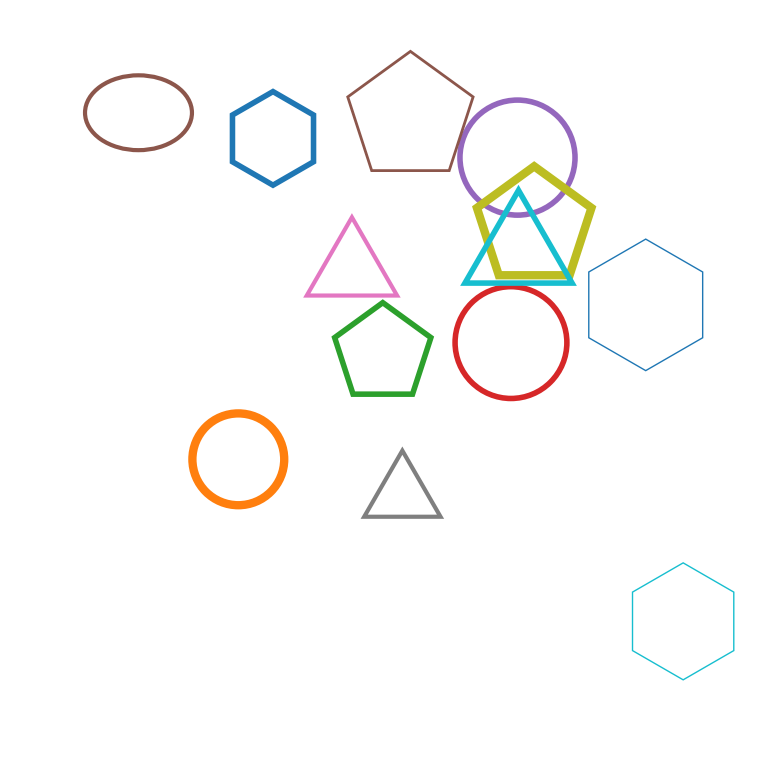[{"shape": "hexagon", "thickness": 0.5, "radius": 0.43, "center": [0.839, 0.604]}, {"shape": "hexagon", "thickness": 2, "radius": 0.3, "center": [0.355, 0.82]}, {"shape": "circle", "thickness": 3, "radius": 0.3, "center": [0.309, 0.403]}, {"shape": "pentagon", "thickness": 2, "radius": 0.33, "center": [0.497, 0.541]}, {"shape": "circle", "thickness": 2, "radius": 0.36, "center": [0.664, 0.555]}, {"shape": "circle", "thickness": 2, "radius": 0.37, "center": [0.672, 0.795]}, {"shape": "oval", "thickness": 1.5, "radius": 0.35, "center": [0.18, 0.854]}, {"shape": "pentagon", "thickness": 1, "radius": 0.43, "center": [0.533, 0.848]}, {"shape": "triangle", "thickness": 1.5, "radius": 0.34, "center": [0.457, 0.65]}, {"shape": "triangle", "thickness": 1.5, "radius": 0.29, "center": [0.523, 0.358]}, {"shape": "pentagon", "thickness": 3, "radius": 0.39, "center": [0.694, 0.706]}, {"shape": "triangle", "thickness": 2, "radius": 0.4, "center": [0.673, 0.673]}, {"shape": "hexagon", "thickness": 0.5, "radius": 0.38, "center": [0.887, 0.193]}]